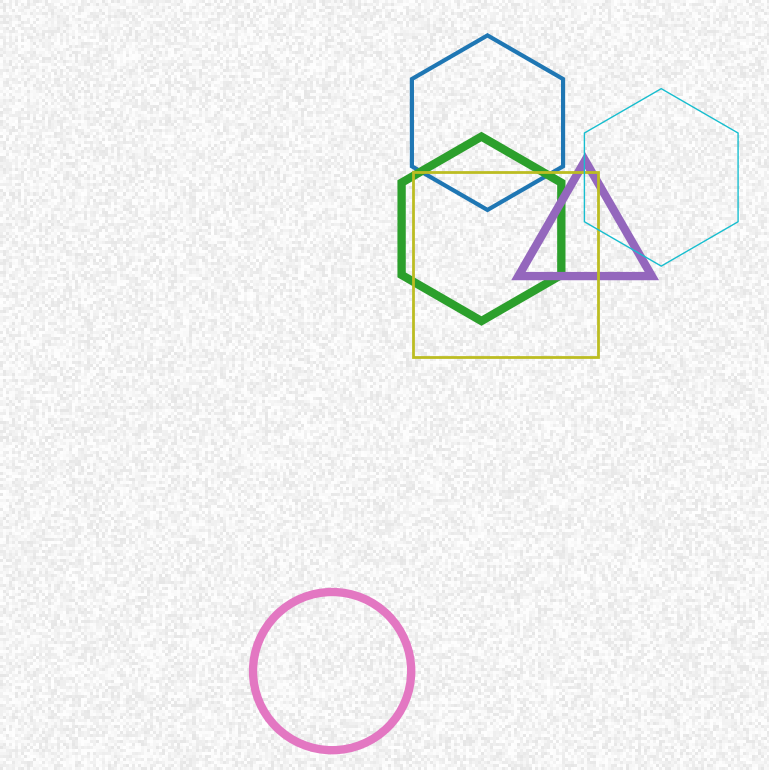[{"shape": "hexagon", "thickness": 1.5, "radius": 0.57, "center": [0.633, 0.841]}, {"shape": "hexagon", "thickness": 3, "radius": 0.6, "center": [0.625, 0.703]}, {"shape": "triangle", "thickness": 3, "radius": 0.5, "center": [0.76, 0.691]}, {"shape": "circle", "thickness": 3, "radius": 0.51, "center": [0.431, 0.128]}, {"shape": "square", "thickness": 1, "radius": 0.6, "center": [0.656, 0.656]}, {"shape": "hexagon", "thickness": 0.5, "radius": 0.58, "center": [0.859, 0.77]}]